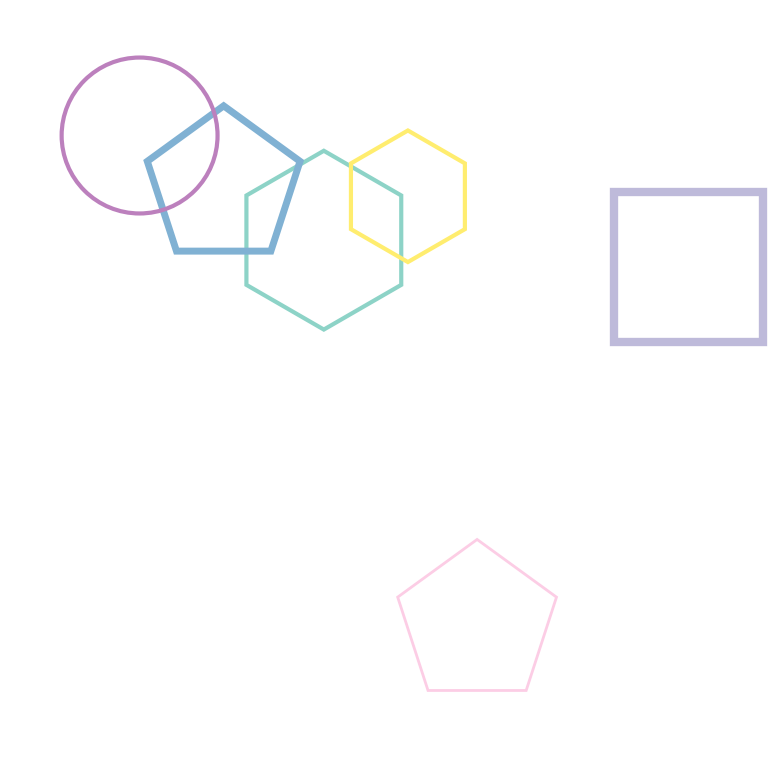[{"shape": "hexagon", "thickness": 1.5, "radius": 0.58, "center": [0.421, 0.688]}, {"shape": "square", "thickness": 3, "radius": 0.48, "center": [0.895, 0.653]}, {"shape": "pentagon", "thickness": 2.5, "radius": 0.52, "center": [0.29, 0.758]}, {"shape": "pentagon", "thickness": 1, "radius": 0.54, "center": [0.62, 0.191]}, {"shape": "circle", "thickness": 1.5, "radius": 0.51, "center": [0.181, 0.824]}, {"shape": "hexagon", "thickness": 1.5, "radius": 0.43, "center": [0.53, 0.745]}]